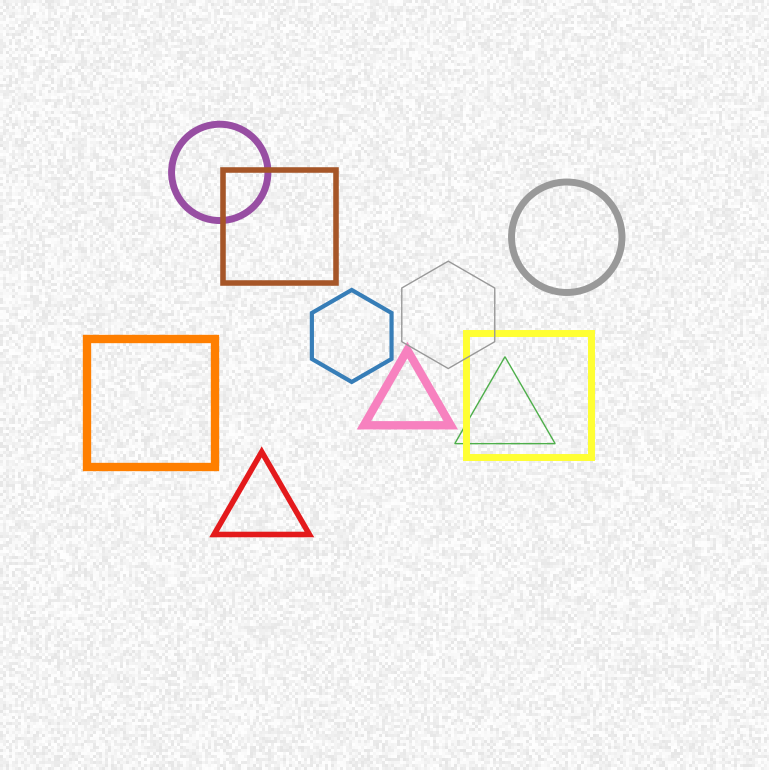[{"shape": "triangle", "thickness": 2, "radius": 0.36, "center": [0.34, 0.342]}, {"shape": "hexagon", "thickness": 1.5, "radius": 0.3, "center": [0.457, 0.564]}, {"shape": "triangle", "thickness": 0.5, "radius": 0.38, "center": [0.656, 0.461]}, {"shape": "circle", "thickness": 2.5, "radius": 0.31, "center": [0.285, 0.776]}, {"shape": "square", "thickness": 3, "radius": 0.42, "center": [0.196, 0.476]}, {"shape": "square", "thickness": 2.5, "radius": 0.4, "center": [0.686, 0.487]}, {"shape": "square", "thickness": 2, "radius": 0.36, "center": [0.363, 0.706]}, {"shape": "triangle", "thickness": 3, "radius": 0.33, "center": [0.529, 0.48]}, {"shape": "hexagon", "thickness": 0.5, "radius": 0.35, "center": [0.582, 0.591]}, {"shape": "circle", "thickness": 2.5, "radius": 0.36, "center": [0.736, 0.692]}]